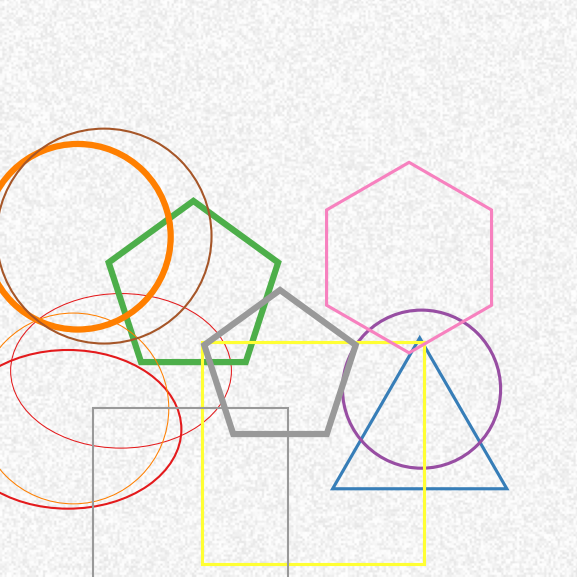[{"shape": "oval", "thickness": 1, "radius": 0.98, "center": [0.118, 0.256]}, {"shape": "oval", "thickness": 0.5, "radius": 0.96, "center": [0.21, 0.357]}, {"shape": "triangle", "thickness": 1.5, "radius": 0.87, "center": [0.727, 0.24]}, {"shape": "pentagon", "thickness": 3, "radius": 0.77, "center": [0.335, 0.497]}, {"shape": "circle", "thickness": 1.5, "radius": 0.68, "center": [0.73, 0.325]}, {"shape": "circle", "thickness": 0.5, "radius": 0.83, "center": [0.127, 0.292]}, {"shape": "circle", "thickness": 3, "radius": 0.8, "center": [0.135, 0.589]}, {"shape": "square", "thickness": 1.5, "radius": 0.96, "center": [0.541, 0.215]}, {"shape": "circle", "thickness": 1, "radius": 0.93, "center": [0.18, 0.59]}, {"shape": "hexagon", "thickness": 1.5, "radius": 0.82, "center": [0.708, 0.553]}, {"shape": "square", "thickness": 1, "radius": 0.84, "center": [0.33, 0.125]}, {"shape": "pentagon", "thickness": 3, "radius": 0.69, "center": [0.485, 0.359]}]